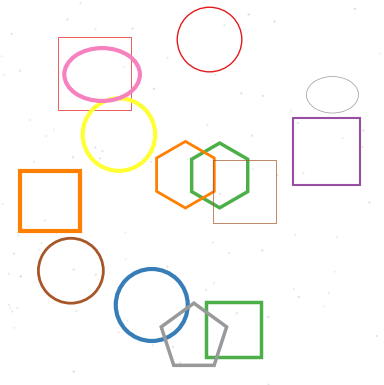[{"shape": "circle", "thickness": 1, "radius": 0.42, "center": [0.544, 0.897]}, {"shape": "square", "thickness": 0.5, "radius": 0.47, "center": [0.246, 0.809]}, {"shape": "circle", "thickness": 3, "radius": 0.47, "center": [0.394, 0.208]}, {"shape": "hexagon", "thickness": 2.5, "radius": 0.42, "center": [0.571, 0.544]}, {"shape": "square", "thickness": 2.5, "radius": 0.36, "center": [0.607, 0.145]}, {"shape": "square", "thickness": 1.5, "radius": 0.43, "center": [0.848, 0.607]}, {"shape": "hexagon", "thickness": 2, "radius": 0.43, "center": [0.482, 0.546]}, {"shape": "square", "thickness": 3, "radius": 0.39, "center": [0.13, 0.477]}, {"shape": "circle", "thickness": 3, "radius": 0.47, "center": [0.309, 0.65]}, {"shape": "square", "thickness": 0.5, "radius": 0.41, "center": [0.636, 0.503]}, {"shape": "circle", "thickness": 2, "radius": 0.42, "center": [0.184, 0.297]}, {"shape": "oval", "thickness": 3, "radius": 0.49, "center": [0.265, 0.806]}, {"shape": "pentagon", "thickness": 2.5, "radius": 0.45, "center": [0.504, 0.123]}, {"shape": "oval", "thickness": 0.5, "radius": 0.34, "center": [0.864, 0.754]}]